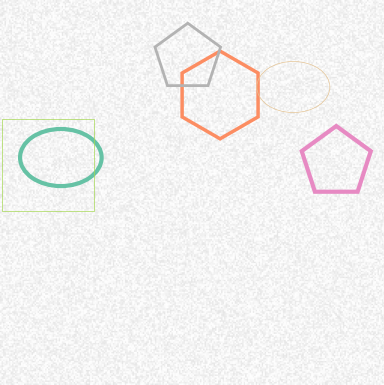[{"shape": "oval", "thickness": 3, "radius": 0.53, "center": [0.158, 0.591]}, {"shape": "hexagon", "thickness": 2.5, "radius": 0.57, "center": [0.572, 0.753]}, {"shape": "pentagon", "thickness": 3, "radius": 0.47, "center": [0.873, 0.578]}, {"shape": "square", "thickness": 0.5, "radius": 0.6, "center": [0.125, 0.572]}, {"shape": "oval", "thickness": 0.5, "radius": 0.47, "center": [0.762, 0.774]}, {"shape": "pentagon", "thickness": 2, "radius": 0.45, "center": [0.488, 0.85]}]